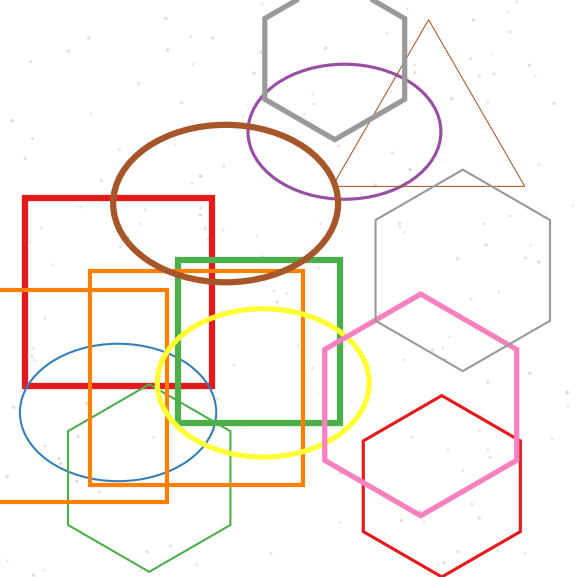[{"shape": "hexagon", "thickness": 1.5, "radius": 0.79, "center": [0.765, 0.157]}, {"shape": "square", "thickness": 3, "radius": 0.81, "center": [0.206, 0.493]}, {"shape": "oval", "thickness": 1, "radius": 0.85, "center": [0.204, 0.285]}, {"shape": "square", "thickness": 3, "radius": 0.7, "center": [0.448, 0.408]}, {"shape": "hexagon", "thickness": 1, "radius": 0.81, "center": [0.258, 0.171]}, {"shape": "oval", "thickness": 1.5, "radius": 0.84, "center": [0.596, 0.771]}, {"shape": "square", "thickness": 2, "radius": 0.92, "center": [0.34, 0.344]}, {"shape": "square", "thickness": 2, "radius": 0.92, "center": [0.106, 0.313]}, {"shape": "oval", "thickness": 2.5, "radius": 0.92, "center": [0.456, 0.336]}, {"shape": "oval", "thickness": 3, "radius": 0.97, "center": [0.391, 0.647]}, {"shape": "triangle", "thickness": 0.5, "radius": 0.96, "center": [0.742, 0.773]}, {"shape": "hexagon", "thickness": 2.5, "radius": 0.96, "center": [0.729, 0.298]}, {"shape": "hexagon", "thickness": 1, "radius": 0.87, "center": [0.801, 0.531]}, {"shape": "hexagon", "thickness": 2.5, "radius": 0.7, "center": [0.58, 0.897]}]